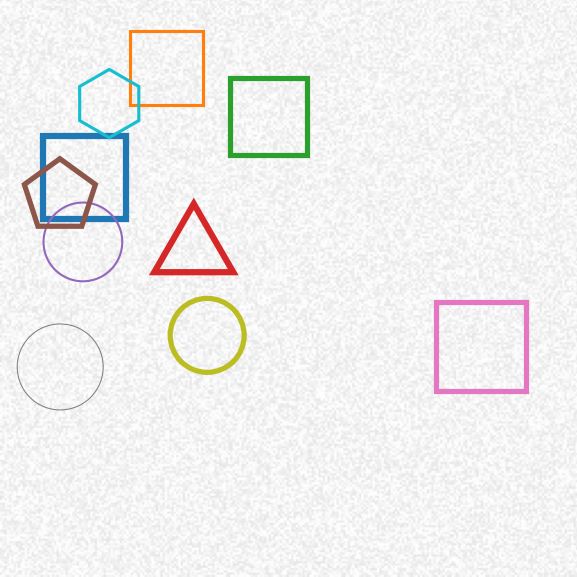[{"shape": "square", "thickness": 3, "radius": 0.36, "center": [0.146, 0.691]}, {"shape": "square", "thickness": 1.5, "radius": 0.32, "center": [0.288, 0.882]}, {"shape": "square", "thickness": 2.5, "radius": 0.34, "center": [0.465, 0.797]}, {"shape": "triangle", "thickness": 3, "radius": 0.39, "center": [0.336, 0.567]}, {"shape": "circle", "thickness": 1, "radius": 0.34, "center": [0.144, 0.58]}, {"shape": "pentagon", "thickness": 2.5, "radius": 0.32, "center": [0.104, 0.66]}, {"shape": "square", "thickness": 2.5, "radius": 0.39, "center": [0.833, 0.399]}, {"shape": "circle", "thickness": 0.5, "radius": 0.37, "center": [0.104, 0.364]}, {"shape": "circle", "thickness": 2.5, "radius": 0.32, "center": [0.359, 0.418]}, {"shape": "hexagon", "thickness": 1.5, "radius": 0.3, "center": [0.189, 0.82]}]